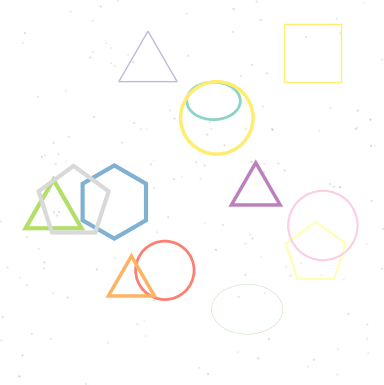[{"shape": "oval", "thickness": 2, "radius": 0.35, "center": [0.555, 0.738]}, {"shape": "pentagon", "thickness": 1.5, "radius": 0.41, "center": [0.82, 0.342]}, {"shape": "triangle", "thickness": 1, "radius": 0.44, "center": [0.384, 0.832]}, {"shape": "circle", "thickness": 2, "radius": 0.38, "center": [0.428, 0.298]}, {"shape": "hexagon", "thickness": 3, "radius": 0.48, "center": [0.297, 0.475]}, {"shape": "triangle", "thickness": 2.5, "radius": 0.35, "center": [0.341, 0.266]}, {"shape": "triangle", "thickness": 3, "radius": 0.42, "center": [0.139, 0.449]}, {"shape": "circle", "thickness": 1.5, "radius": 0.45, "center": [0.839, 0.414]}, {"shape": "pentagon", "thickness": 3, "radius": 0.48, "center": [0.191, 0.473]}, {"shape": "triangle", "thickness": 2.5, "radius": 0.37, "center": [0.664, 0.504]}, {"shape": "oval", "thickness": 0.5, "radius": 0.46, "center": [0.642, 0.197]}, {"shape": "circle", "thickness": 2.5, "radius": 0.47, "center": [0.563, 0.694]}, {"shape": "square", "thickness": 1, "radius": 0.37, "center": [0.812, 0.862]}]